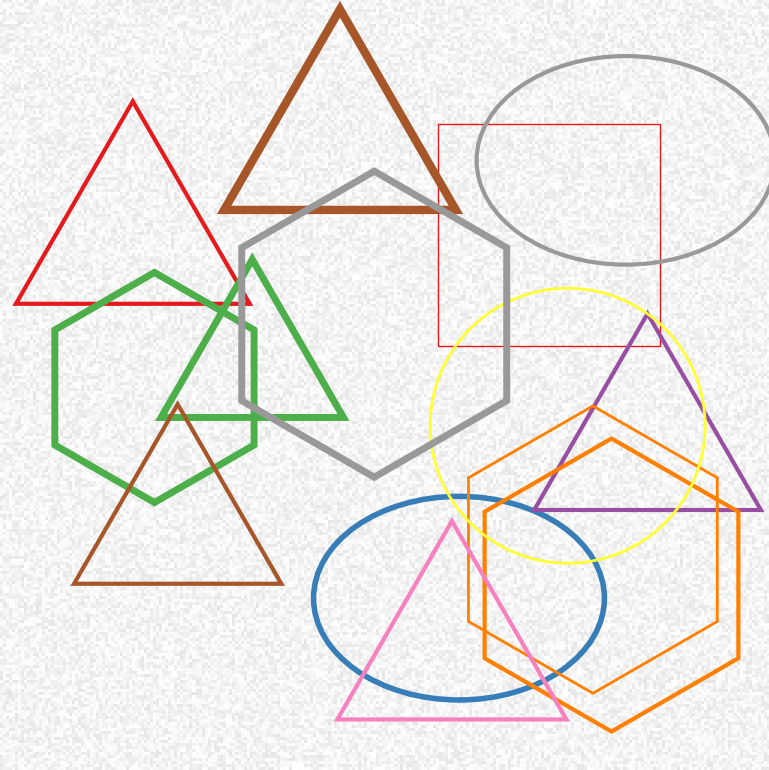[{"shape": "triangle", "thickness": 1.5, "radius": 0.88, "center": [0.172, 0.693]}, {"shape": "square", "thickness": 0.5, "radius": 0.72, "center": [0.713, 0.695]}, {"shape": "oval", "thickness": 2, "radius": 0.94, "center": [0.596, 0.223]}, {"shape": "triangle", "thickness": 2.5, "radius": 0.68, "center": [0.328, 0.526]}, {"shape": "hexagon", "thickness": 2.5, "radius": 0.75, "center": [0.201, 0.497]}, {"shape": "triangle", "thickness": 1.5, "radius": 0.85, "center": [0.841, 0.423]}, {"shape": "hexagon", "thickness": 1.5, "radius": 0.95, "center": [0.794, 0.24]}, {"shape": "hexagon", "thickness": 1, "radius": 0.93, "center": [0.77, 0.286]}, {"shape": "circle", "thickness": 1, "radius": 0.89, "center": [0.737, 0.447]}, {"shape": "triangle", "thickness": 3, "radius": 0.87, "center": [0.442, 0.814]}, {"shape": "triangle", "thickness": 1.5, "radius": 0.78, "center": [0.231, 0.32]}, {"shape": "triangle", "thickness": 1.5, "radius": 0.86, "center": [0.587, 0.152]}, {"shape": "oval", "thickness": 1.5, "radius": 0.97, "center": [0.812, 0.792]}, {"shape": "hexagon", "thickness": 2.5, "radius": 0.99, "center": [0.486, 0.579]}]